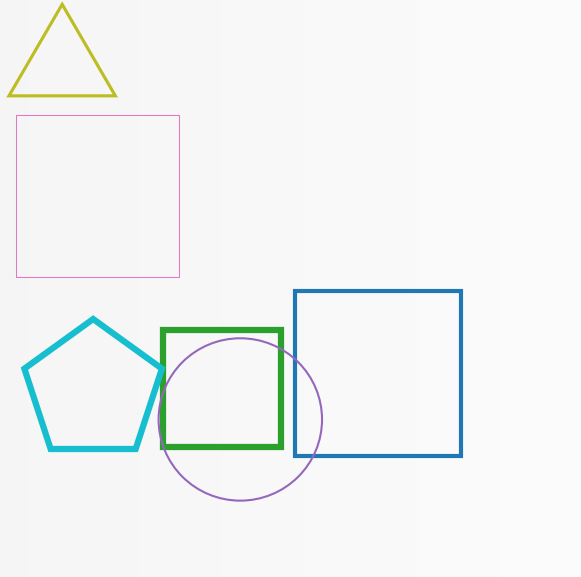[{"shape": "square", "thickness": 2, "radius": 0.71, "center": [0.651, 0.352]}, {"shape": "square", "thickness": 3, "radius": 0.51, "center": [0.382, 0.326]}, {"shape": "circle", "thickness": 1, "radius": 0.7, "center": [0.413, 0.273]}, {"shape": "square", "thickness": 0.5, "radius": 0.7, "center": [0.168, 0.659]}, {"shape": "triangle", "thickness": 1.5, "radius": 0.53, "center": [0.107, 0.886]}, {"shape": "pentagon", "thickness": 3, "radius": 0.62, "center": [0.16, 0.322]}]